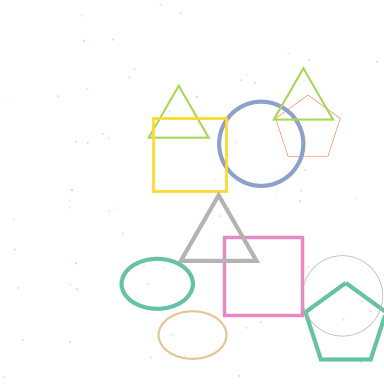[{"shape": "pentagon", "thickness": 3, "radius": 0.55, "center": [0.898, 0.155]}, {"shape": "oval", "thickness": 3, "radius": 0.46, "center": [0.408, 0.263]}, {"shape": "pentagon", "thickness": 0.5, "radius": 0.44, "center": [0.8, 0.665]}, {"shape": "circle", "thickness": 3, "radius": 0.55, "center": [0.679, 0.627]}, {"shape": "square", "thickness": 2.5, "radius": 0.51, "center": [0.684, 0.283]}, {"shape": "triangle", "thickness": 1.5, "radius": 0.45, "center": [0.464, 0.687]}, {"shape": "triangle", "thickness": 1.5, "radius": 0.44, "center": [0.788, 0.734]}, {"shape": "square", "thickness": 2, "radius": 0.48, "center": [0.493, 0.598]}, {"shape": "oval", "thickness": 1.5, "radius": 0.44, "center": [0.5, 0.13]}, {"shape": "circle", "thickness": 0.5, "radius": 0.52, "center": [0.89, 0.231]}, {"shape": "triangle", "thickness": 3, "radius": 0.57, "center": [0.568, 0.379]}]